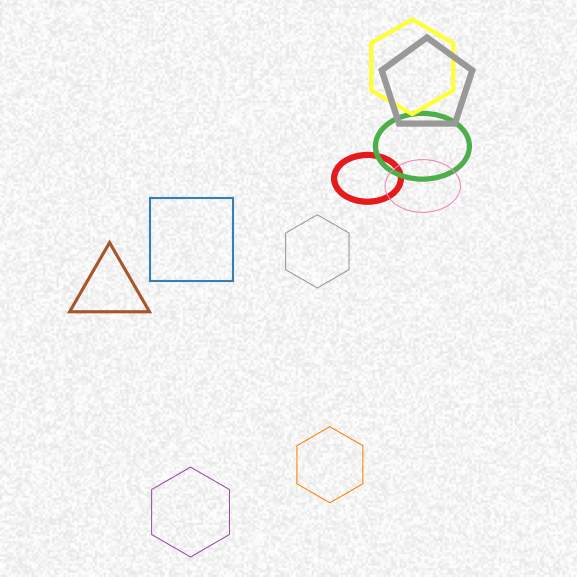[{"shape": "oval", "thickness": 3, "radius": 0.29, "center": [0.636, 0.69]}, {"shape": "square", "thickness": 1, "radius": 0.36, "center": [0.331, 0.584]}, {"shape": "oval", "thickness": 2.5, "radius": 0.41, "center": [0.731, 0.746]}, {"shape": "hexagon", "thickness": 0.5, "radius": 0.39, "center": [0.33, 0.112]}, {"shape": "hexagon", "thickness": 0.5, "radius": 0.33, "center": [0.571, 0.194]}, {"shape": "hexagon", "thickness": 2, "radius": 0.41, "center": [0.714, 0.883]}, {"shape": "triangle", "thickness": 1.5, "radius": 0.4, "center": [0.19, 0.499]}, {"shape": "oval", "thickness": 0.5, "radius": 0.33, "center": [0.732, 0.677]}, {"shape": "hexagon", "thickness": 0.5, "radius": 0.32, "center": [0.549, 0.564]}, {"shape": "pentagon", "thickness": 3, "radius": 0.41, "center": [0.739, 0.852]}]